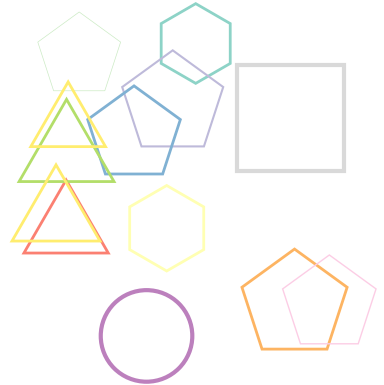[{"shape": "hexagon", "thickness": 2, "radius": 0.52, "center": [0.508, 0.887]}, {"shape": "hexagon", "thickness": 2, "radius": 0.56, "center": [0.433, 0.407]}, {"shape": "pentagon", "thickness": 1.5, "radius": 0.69, "center": [0.449, 0.731]}, {"shape": "triangle", "thickness": 2, "radius": 0.63, "center": [0.172, 0.406]}, {"shape": "pentagon", "thickness": 2, "radius": 0.63, "center": [0.348, 0.65]}, {"shape": "pentagon", "thickness": 2, "radius": 0.72, "center": [0.765, 0.209]}, {"shape": "triangle", "thickness": 2, "radius": 0.71, "center": [0.173, 0.6]}, {"shape": "pentagon", "thickness": 1, "radius": 0.64, "center": [0.855, 0.21]}, {"shape": "square", "thickness": 3, "radius": 0.69, "center": [0.754, 0.694]}, {"shape": "circle", "thickness": 3, "radius": 0.59, "center": [0.381, 0.127]}, {"shape": "pentagon", "thickness": 0.5, "radius": 0.57, "center": [0.206, 0.856]}, {"shape": "triangle", "thickness": 2, "radius": 0.56, "center": [0.177, 0.675]}, {"shape": "triangle", "thickness": 2, "radius": 0.66, "center": [0.146, 0.44]}]